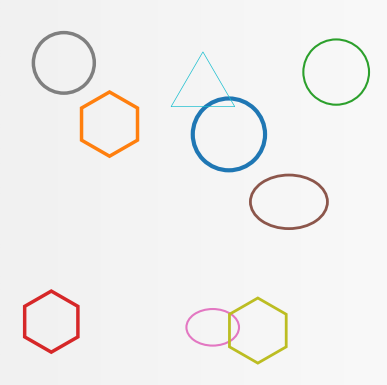[{"shape": "circle", "thickness": 3, "radius": 0.47, "center": [0.591, 0.651]}, {"shape": "hexagon", "thickness": 2.5, "radius": 0.42, "center": [0.283, 0.678]}, {"shape": "circle", "thickness": 1.5, "radius": 0.42, "center": [0.868, 0.813]}, {"shape": "hexagon", "thickness": 2.5, "radius": 0.4, "center": [0.132, 0.165]}, {"shape": "oval", "thickness": 2, "radius": 0.5, "center": [0.746, 0.476]}, {"shape": "oval", "thickness": 1.5, "radius": 0.34, "center": [0.549, 0.15]}, {"shape": "circle", "thickness": 2.5, "radius": 0.39, "center": [0.165, 0.837]}, {"shape": "hexagon", "thickness": 2, "radius": 0.42, "center": [0.665, 0.141]}, {"shape": "triangle", "thickness": 0.5, "radius": 0.47, "center": [0.524, 0.77]}]